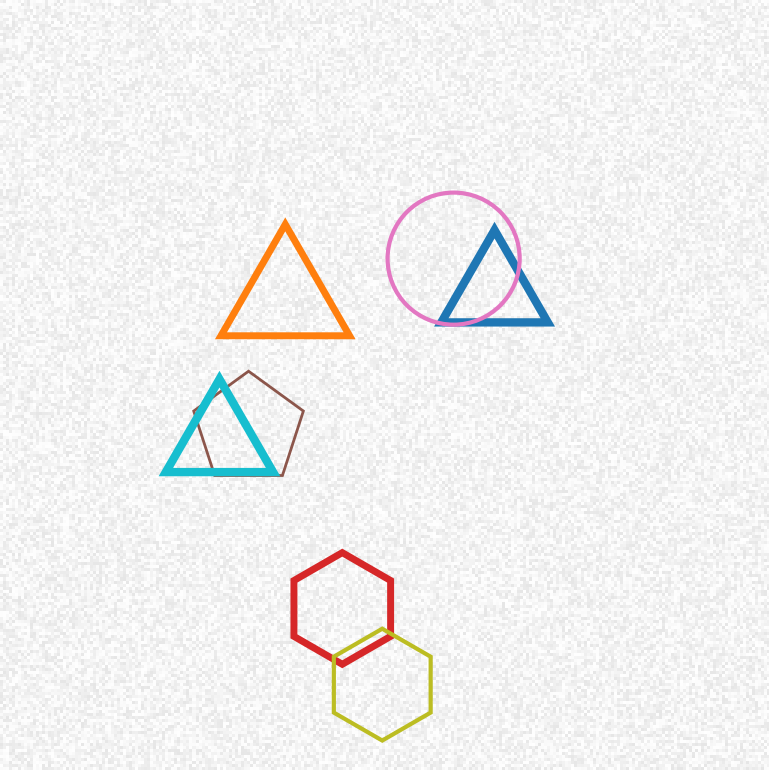[{"shape": "triangle", "thickness": 3, "radius": 0.4, "center": [0.642, 0.621]}, {"shape": "triangle", "thickness": 2.5, "radius": 0.48, "center": [0.37, 0.612]}, {"shape": "hexagon", "thickness": 2.5, "radius": 0.36, "center": [0.445, 0.21]}, {"shape": "pentagon", "thickness": 1, "radius": 0.37, "center": [0.323, 0.443]}, {"shape": "circle", "thickness": 1.5, "radius": 0.43, "center": [0.589, 0.664]}, {"shape": "hexagon", "thickness": 1.5, "radius": 0.36, "center": [0.496, 0.111]}, {"shape": "triangle", "thickness": 3, "radius": 0.4, "center": [0.285, 0.427]}]